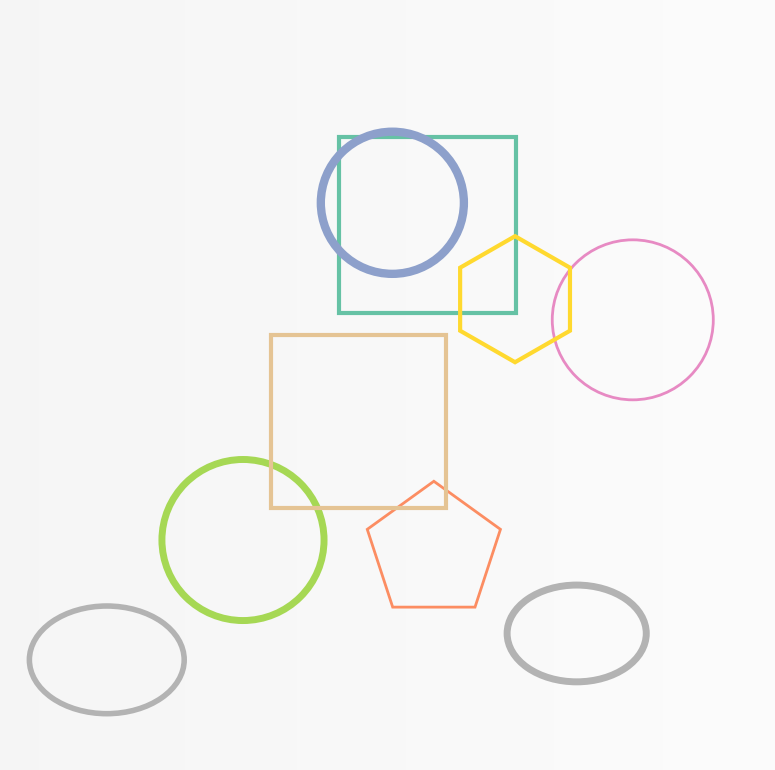[{"shape": "square", "thickness": 1.5, "radius": 0.57, "center": [0.552, 0.708]}, {"shape": "pentagon", "thickness": 1, "radius": 0.45, "center": [0.56, 0.285]}, {"shape": "circle", "thickness": 3, "radius": 0.46, "center": [0.506, 0.737]}, {"shape": "circle", "thickness": 1, "radius": 0.52, "center": [0.816, 0.585]}, {"shape": "circle", "thickness": 2.5, "radius": 0.52, "center": [0.314, 0.299]}, {"shape": "hexagon", "thickness": 1.5, "radius": 0.41, "center": [0.665, 0.611]}, {"shape": "square", "thickness": 1.5, "radius": 0.56, "center": [0.463, 0.452]}, {"shape": "oval", "thickness": 2.5, "radius": 0.45, "center": [0.744, 0.177]}, {"shape": "oval", "thickness": 2, "radius": 0.5, "center": [0.138, 0.143]}]